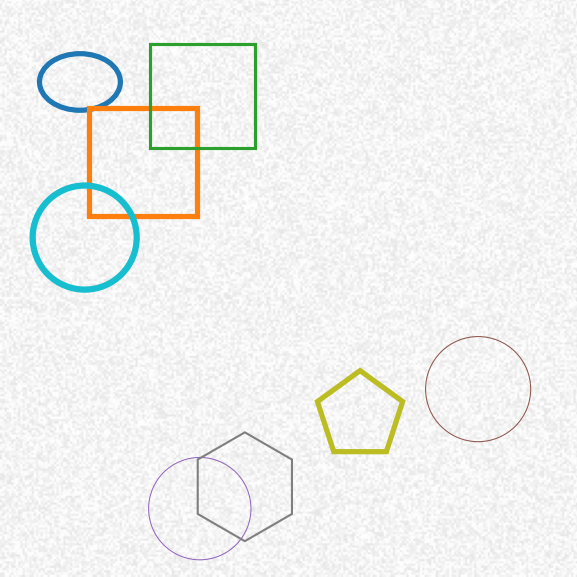[{"shape": "oval", "thickness": 2.5, "radius": 0.35, "center": [0.138, 0.857]}, {"shape": "square", "thickness": 2.5, "radius": 0.47, "center": [0.248, 0.718]}, {"shape": "square", "thickness": 1.5, "radius": 0.45, "center": [0.351, 0.833]}, {"shape": "circle", "thickness": 0.5, "radius": 0.44, "center": [0.346, 0.118]}, {"shape": "circle", "thickness": 0.5, "radius": 0.45, "center": [0.828, 0.325]}, {"shape": "hexagon", "thickness": 1, "radius": 0.47, "center": [0.424, 0.156]}, {"shape": "pentagon", "thickness": 2.5, "radius": 0.39, "center": [0.623, 0.28]}, {"shape": "circle", "thickness": 3, "radius": 0.45, "center": [0.147, 0.588]}]